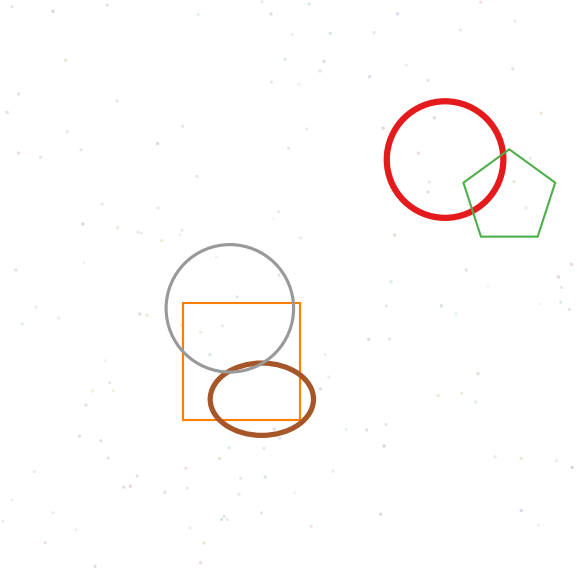[{"shape": "circle", "thickness": 3, "radius": 0.5, "center": [0.771, 0.723]}, {"shape": "pentagon", "thickness": 1, "radius": 0.42, "center": [0.882, 0.657]}, {"shape": "square", "thickness": 1, "radius": 0.51, "center": [0.418, 0.373]}, {"shape": "oval", "thickness": 2.5, "radius": 0.45, "center": [0.453, 0.308]}, {"shape": "circle", "thickness": 1.5, "radius": 0.55, "center": [0.398, 0.465]}]